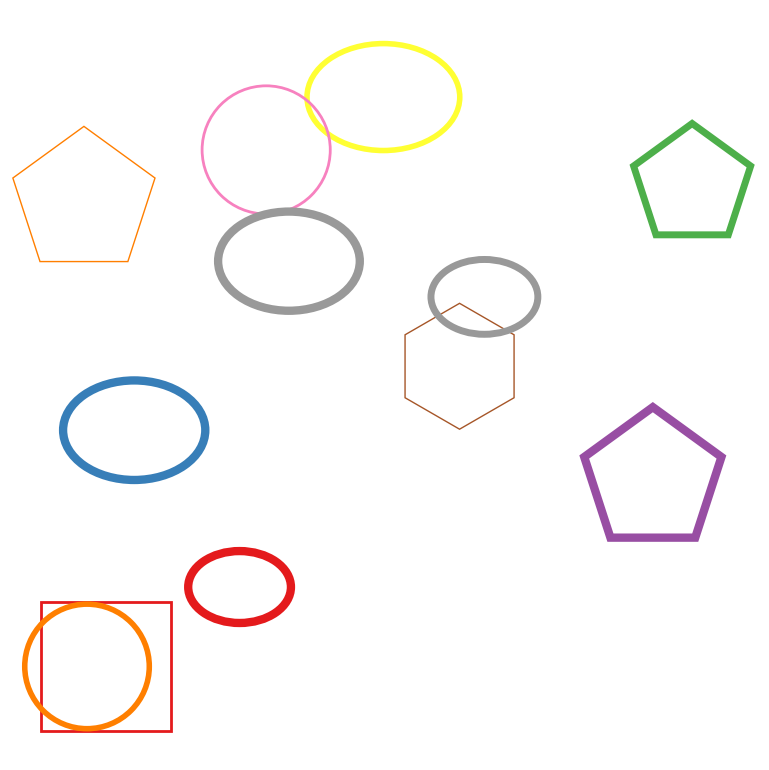[{"shape": "oval", "thickness": 3, "radius": 0.33, "center": [0.311, 0.238]}, {"shape": "square", "thickness": 1, "radius": 0.42, "center": [0.138, 0.134]}, {"shape": "oval", "thickness": 3, "radius": 0.46, "center": [0.174, 0.441]}, {"shape": "pentagon", "thickness": 2.5, "radius": 0.4, "center": [0.899, 0.76]}, {"shape": "pentagon", "thickness": 3, "radius": 0.47, "center": [0.848, 0.378]}, {"shape": "circle", "thickness": 2, "radius": 0.4, "center": [0.113, 0.135]}, {"shape": "pentagon", "thickness": 0.5, "radius": 0.49, "center": [0.109, 0.739]}, {"shape": "oval", "thickness": 2, "radius": 0.5, "center": [0.498, 0.874]}, {"shape": "hexagon", "thickness": 0.5, "radius": 0.41, "center": [0.597, 0.524]}, {"shape": "circle", "thickness": 1, "radius": 0.42, "center": [0.346, 0.805]}, {"shape": "oval", "thickness": 3, "radius": 0.46, "center": [0.375, 0.661]}, {"shape": "oval", "thickness": 2.5, "radius": 0.35, "center": [0.629, 0.614]}]